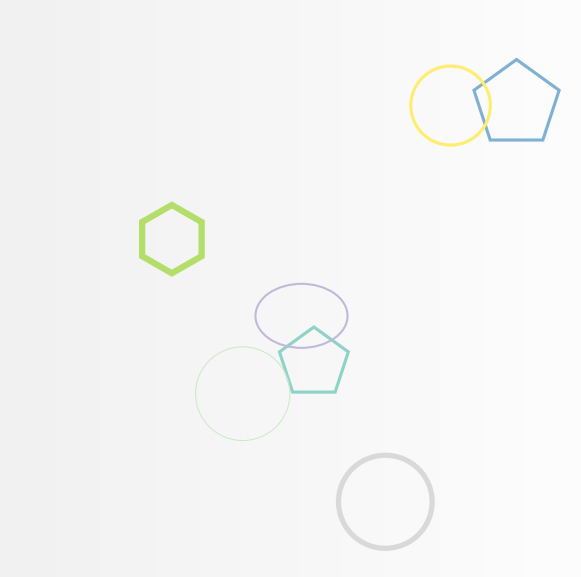[{"shape": "pentagon", "thickness": 1.5, "radius": 0.31, "center": [0.54, 0.371]}, {"shape": "oval", "thickness": 1, "radius": 0.4, "center": [0.519, 0.452]}, {"shape": "pentagon", "thickness": 1.5, "radius": 0.39, "center": [0.889, 0.819]}, {"shape": "hexagon", "thickness": 3, "radius": 0.3, "center": [0.296, 0.585]}, {"shape": "circle", "thickness": 2.5, "radius": 0.4, "center": [0.663, 0.13]}, {"shape": "circle", "thickness": 0.5, "radius": 0.41, "center": [0.418, 0.317]}, {"shape": "circle", "thickness": 1.5, "radius": 0.34, "center": [0.775, 0.816]}]